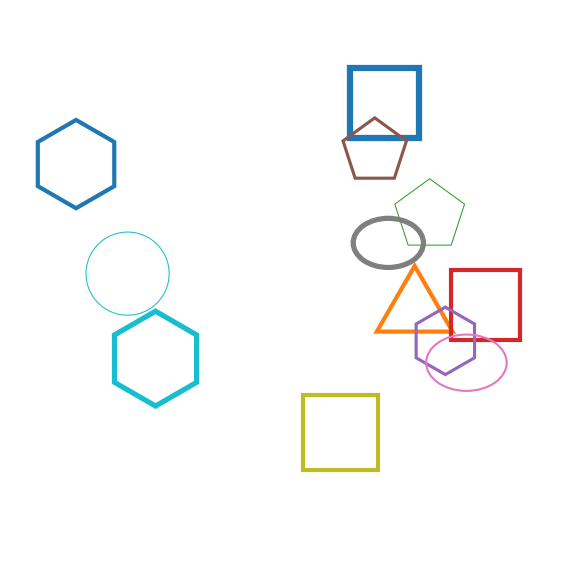[{"shape": "hexagon", "thickness": 2, "radius": 0.38, "center": [0.132, 0.715]}, {"shape": "square", "thickness": 3, "radius": 0.3, "center": [0.666, 0.82]}, {"shape": "triangle", "thickness": 2, "radius": 0.38, "center": [0.718, 0.463]}, {"shape": "pentagon", "thickness": 0.5, "radius": 0.32, "center": [0.744, 0.626]}, {"shape": "square", "thickness": 2, "radius": 0.3, "center": [0.841, 0.471]}, {"shape": "hexagon", "thickness": 1.5, "radius": 0.29, "center": [0.771, 0.409]}, {"shape": "pentagon", "thickness": 1.5, "radius": 0.29, "center": [0.649, 0.737]}, {"shape": "oval", "thickness": 1, "radius": 0.35, "center": [0.808, 0.371]}, {"shape": "oval", "thickness": 2.5, "radius": 0.3, "center": [0.672, 0.579]}, {"shape": "square", "thickness": 2, "radius": 0.32, "center": [0.59, 0.25]}, {"shape": "hexagon", "thickness": 2.5, "radius": 0.41, "center": [0.269, 0.378]}, {"shape": "circle", "thickness": 0.5, "radius": 0.36, "center": [0.221, 0.525]}]